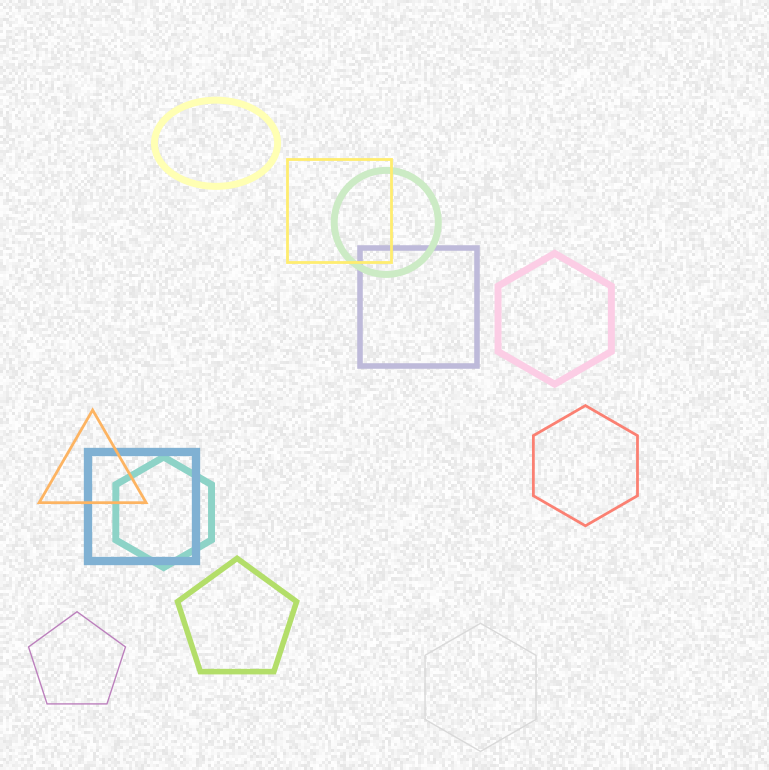[{"shape": "hexagon", "thickness": 2.5, "radius": 0.36, "center": [0.213, 0.335]}, {"shape": "oval", "thickness": 2.5, "radius": 0.4, "center": [0.281, 0.814]}, {"shape": "square", "thickness": 2, "radius": 0.38, "center": [0.543, 0.601]}, {"shape": "hexagon", "thickness": 1, "radius": 0.39, "center": [0.76, 0.395]}, {"shape": "square", "thickness": 3, "radius": 0.35, "center": [0.185, 0.342]}, {"shape": "triangle", "thickness": 1, "radius": 0.4, "center": [0.12, 0.387]}, {"shape": "pentagon", "thickness": 2, "radius": 0.41, "center": [0.308, 0.194]}, {"shape": "hexagon", "thickness": 2.5, "radius": 0.42, "center": [0.72, 0.586]}, {"shape": "hexagon", "thickness": 0.5, "radius": 0.42, "center": [0.624, 0.107]}, {"shape": "pentagon", "thickness": 0.5, "radius": 0.33, "center": [0.1, 0.139]}, {"shape": "circle", "thickness": 2.5, "radius": 0.34, "center": [0.502, 0.711]}, {"shape": "square", "thickness": 1, "radius": 0.34, "center": [0.44, 0.727]}]